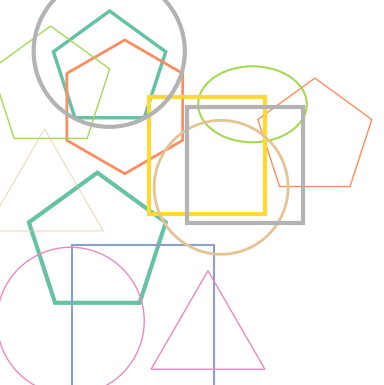[{"shape": "pentagon", "thickness": 3, "radius": 0.93, "center": [0.253, 0.365]}, {"shape": "pentagon", "thickness": 2.5, "radius": 0.77, "center": [0.285, 0.818]}, {"shape": "pentagon", "thickness": 1, "radius": 0.78, "center": [0.818, 0.641]}, {"shape": "hexagon", "thickness": 2, "radius": 0.87, "center": [0.324, 0.722]}, {"shape": "square", "thickness": 1.5, "radius": 0.92, "center": [0.372, 0.179]}, {"shape": "triangle", "thickness": 1, "radius": 0.85, "center": [0.54, 0.126]}, {"shape": "circle", "thickness": 1, "radius": 0.96, "center": [0.183, 0.166]}, {"shape": "pentagon", "thickness": 1, "radius": 0.81, "center": [0.132, 0.771]}, {"shape": "oval", "thickness": 1.5, "radius": 0.71, "center": [0.656, 0.729]}, {"shape": "square", "thickness": 3, "radius": 0.76, "center": [0.538, 0.596]}, {"shape": "circle", "thickness": 2, "radius": 0.87, "center": [0.574, 0.513]}, {"shape": "triangle", "thickness": 0.5, "radius": 0.88, "center": [0.115, 0.488]}, {"shape": "square", "thickness": 3, "radius": 0.75, "center": [0.636, 0.572]}, {"shape": "circle", "thickness": 3, "radius": 0.98, "center": [0.284, 0.867]}]